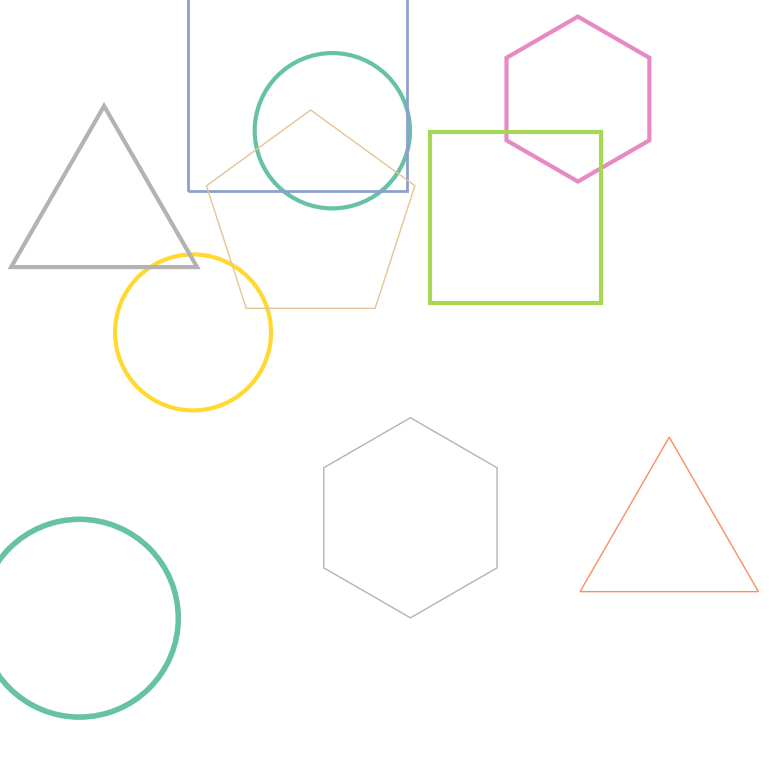[{"shape": "circle", "thickness": 1.5, "radius": 0.5, "center": [0.432, 0.83]}, {"shape": "circle", "thickness": 2, "radius": 0.64, "center": [0.103, 0.197]}, {"shape": "triangle", "thickness": 0.5, "radius": 0.67, "center": [0.869, 0.299]}, {"shape": "square", "thickness": 1, "radius": 0.71, "center": [0.386, 0.894]}, {"shape": "hexagon", "thickness": 1.5, "radius": 0.54, "center": [0.751, 0.871]}, {"shape": "square", "thickness": 1.5, "radius": 0.55, "center": [0.67, 0.718]}, {"shape": "circle", "thickness": 1.5, "radius": 0.51, "center": [0.251, 0.568]}, {"shape": "pentagon", "thickness": 0.5, "radius": 0.71, "center": [0.403, 0.715]}, {"shape": "hexagon", "thickness": 0.5, "radius": 0.65, "center": [0.533, 0.328]}, {"shape": "triangle", "thickness": 1.5, "radius": 0.7, "center": [0.135, 0.723]}]